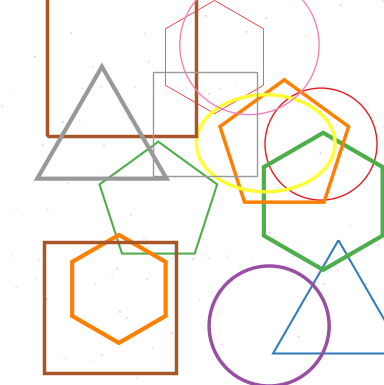[{"shape": "hexagon", "thickness": 0.5, "radius": 0.73, "center": [0.557, 0.852]}, {"shape": "circle", "thickness": 1, "radius": 0.73, "center": [0.834, 0.626]}, {"shape": "triangle", "thickness": 1.5, "radius": 0.98, "center": [0.879, 0.18]}, {"shape": "pentagon", "thickness": 1.5, "radius": 0.8, "center": [0.411, 0.471]}, {"shape": "hexagon", "thickness": 3, "radius": 0.89, "center": [0.84, 0.477]}, {"shape": "circle", "thickness": 2.5, "radius": 0.78, "center": [0.699, 0.153]}, {"shape": "pentagon", "thickness": 2.5, "radius": 0.88, "center": [0.738, 0.617]}, {"shape": "hexagon", "thickness": 3, "radius": 0.7, "center": [0.309, 0.25]}, {"shape": "oval", "thickness": 2.5, "radius": 0.9, "center": [0.69, 0.628]}, {"shape": "square", "thickness": 2.5, "radius": 0.86, "center": [0.286, 0.201]}, {"shape": "square", "thickness": 2.5, "radius": 0.97, "center": [0.315, 0.841]}, {"shape": "circle", "thickness": 1, "radius": 0.9, "center": [0.648, 0.883]}, {"shape": "triangle", "thickness": 3, "radius": 0.97, "center": [0.265, 0.633]}, {"shape": "square", "thickness": 1, "radius": 0.67, "center": [0.533, 0.677]}]